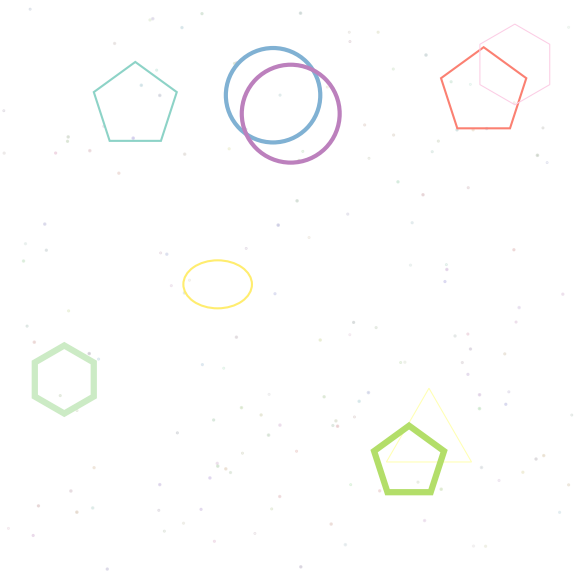[{"shape": "pentagon", "thickness": 1, "radius": 0.38, "center": [0.234, 0.816]}, {"shape": "triangle", "thickness": 0.5, "radius": 0.43, "center": [0.743, 0.242]}, {"shape": "pentagon", "thickness": 1, "radius": 0.39, "center": [0.837, 0.84]}, {"shape": "circle", "thickness": 2, "radius": 0.41, "center": [0.473, 0.834]}, {"shape": "pentagon", "thickness": 3, "radius": 0.32, "center": [0.708, 0.198]}, {"shape": "hexagon", "thickness": 0.5, "radius": 0.35, "center": [0.891, 0.888]}, {"shape": "circle", "thickness": 2, "radius": 0.42, "center": [0.503, 0.802]}, {"shape": "hexagon", "thickness": 3, "radius": 0.29, "center": [0.111, 0.342]}, {"shape": "oval", "thickness": 1, "radius": 0.3, "center": [0.377, 0.507]}]